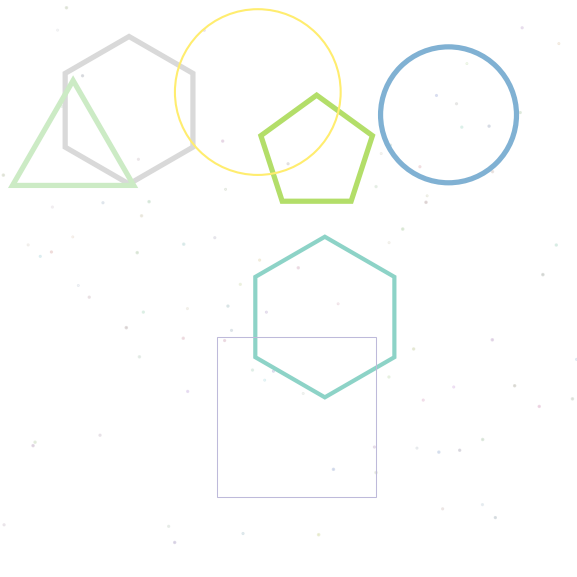[{"shape": "hexagon", "thickness": 2, "radius": 0.7, "center": [0.562, 0.45]}, {"shape": "square", "thickness": 0.5, "radius": 0.69, "center": [0.513, 0.277]}, {"shape": "circle", "thickness": 2.5, "radius": 0.59, "center": [0.777, 0.8]}, {"shape": "pentagon", "thickness": 2.5, "radius": 0.51, "center": [0.548, 0.733]}, {"shape": "hexagon", "thickness": 2.5, "radius": 0.64, "center": [0.223, 0.808]}, {"shape": "triangle", "thickness": 2.5, "radius": 0.61, "center": [0.127, 0.739]}, {"shape": "circle", "thickness": 1, "radius": 0.72, "center": [0.446, 0.84]}]